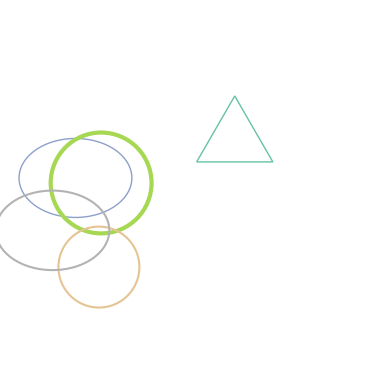[{"shape": "triangle", "thickness": 1, "radius": 0.57, "center": [0.61, 0.637]}, {"shape": "oval", "thickness": 1, "radius": 0.73, "center": [0.196, 0.538]}, {"shape": "circle", "thickness": 3, "radius": 0.65, "center": [0.263, 0.525]}, {"shape": "circle", "thickness": 1.5, "radius": 0.53, "center": [0.257, 0.306]}, {"shape": "oval", "thickness": 1.5, "radius": 0.74, "center": [0.136, 0.402]}]